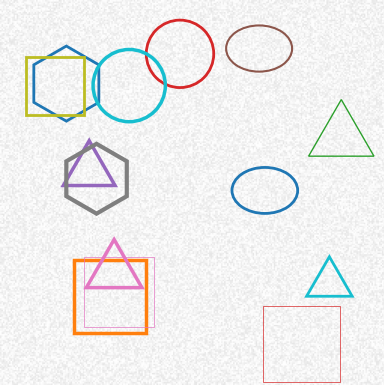[{"shape": "hexagon", "thickness": 2, "radius": 0.49, "center": [0.172, 0.783]}, {"shape": "oval", "thickness": 2, "radius": 0.43, "center": [0.688, 0.505]}, {"shape": "square", "thickness": 2.5, "radius": 0.47, "center": [0.286, 0.229]}, {"shape": "triangle", "thickness": 1, "radius": 0.49, "center": [0.886, 0.643]}, {"shape": "square", "thickness": 0.5, "radius": 0.5, "center": [0.782, 0.106]}, {"shape": "circle", "thickness": 2, "radius": 0.44, "center": [0.468, 0.86]}, {"shape": "triangle", "thickness": 2.5, "radius": 0.39, "center": [0.232, 0.557]}, {"shape": "oval", "thickness": 1.5, "radius": 0.43, "center": [0.673, 0.874]}, {"shape": "triangle", "thickness": 2.5, "radius": 0.42, "center": [0.296, 0.295]}, {"shape": "square", "thickness": 0.5, "radius": 0.46, "center": [0.309, 0.242]}, {"shape": "hexagon", "thickness": 3, "radius": 0.45, "center": [0.251, 0.536]}, {"shape": "square", "thickness": 2, "radius": 0.38, "center": [0.143, 0.777]}, {"shape": "triangle", "thickness": 2, "radius": 0.34, "center": [0.856, 0.265]}, {"shape": "circle", "thickness": 2.5, "radius": 0.47, "center": [0.336, 0.778]}]